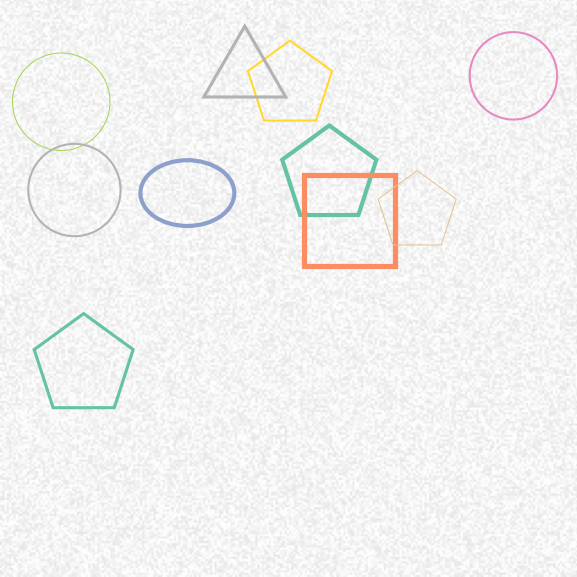[{"shape": "pentagon", "thickness": 1.5, "radius": 0.45, "center": [0.145, 0.366]}, {"shape": "pentagon", "thickness": 2, "radius": 0.43, "center": [0.57, 0.696]}, {"shape": "square", "thickness": 2.5, "radius": 0.39, "center": [0.605, 0.617]}, {"shape": "oval", "thickness": 2, "radius": 0.41, "center": [0.324, 0.665]}, {"shape": "circle", "thickness": 1, "radius": 0.38, "center": [0.889, 0.868]}, {"shape": "circle", "thickness": 0.5, "radius": 0.42, "center": [0.106, 0.823]}, {"shape": "pentagon", "thickness": 1, "radius": 0.38, "center": [0.502, 0.852]}, {"shape": "pentagon", "thickness": 0.5, "radius": 0.36, "center": [0.722, 0.632]}, {"shape": "triangle", "thickness": 1.5, "radius": 0.41, "center": [0.424, 0.872]}, {"shape": "circle", "thickness": 1, "radius": 0.4, "center": [0.129, 0.67]}]